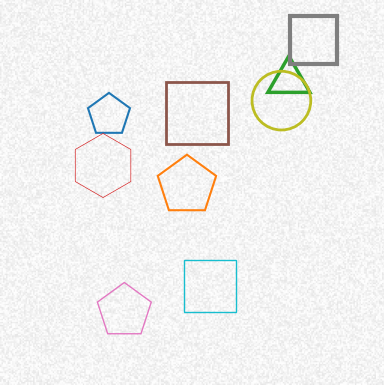[{"shape": "pentagon", "thickness": 1.5, "radius": 0.29, "center": [0.283, 0.701]}, {"shape": "pentagon", "thickness": 1.5, "radius": 0.4, "center": [0.486, 0.518]}, {"shape": "triangle", "thickness": 2.5, "radius": 0.31, "center": [0.75, 0.792]}, {"shape": "hexagon", "thickness": 0.5, "radius": 0.42, "center": [0.268, 0.57]}, {"shape": "square", "thickness": 2, "radius": 0.4, "center": [0.512, 0.705]}, {"shape": "pentagon", "thickness": 1, "radius": 0.37, "center": [0.323, 0.193]}, {"shape": "square", "thickness": 3, "radius": 0.31, "center": [0.814, 0.896]}, {"shape": "circle", "thickness": 2, "radius": 0.38, "center": [0.731, 0.739]}, {"shape": "square", "thickness": 1, "radius": 0.34, "center": [0.545, 0.257]}]